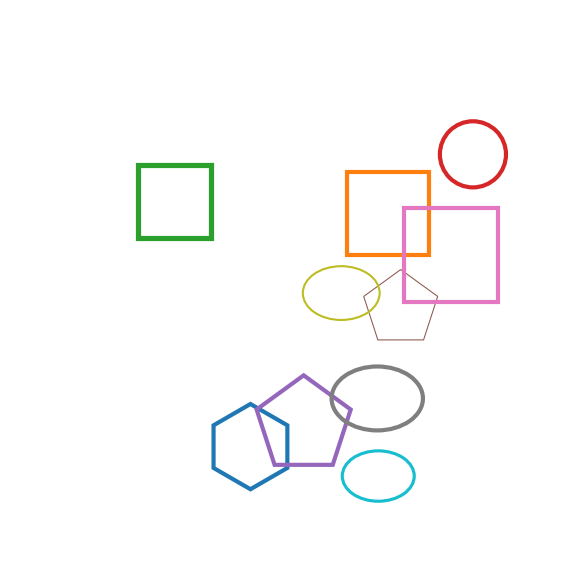[{"shape": "hexagon", "thickness": 2, "radius": 0.37, "center": [0.434, 0.226]}, {"shape": "square", "thickness": 2, "radius": 0.36, "center": [0.672, 0.629]}, {"shape": "square", "thickness": 2.5, "radius": 0.32, "center": [0.303, 0.65]}, {"shape": "circle", "thickness": 2, "radius": 0.29, "center": [0.819, 0.732]}, {"shape": "pentagon", "thickness": 2, "radius": 0.43, "center": [0.526, 0.264]}, {"shape": "pentagon", "thickness": 0.5, "radius": 0.34, "center": [0.694, 0.465]}, {"shape": "square", "thickness": 2, "radius": 0.41, "center": [0.781, 0.558]}, {"shape": "oval", "thickness": 2, "radius": 0.4, "center": [0.653, 0.309]}, {"shape": "oval", "thickness": 1, "radius": 0.33, "center": [0.591, 0.492]}, {"shape": "oval", "thickness": 1.5, "radius": 0.31, "center": [0.655, 0.175]}]